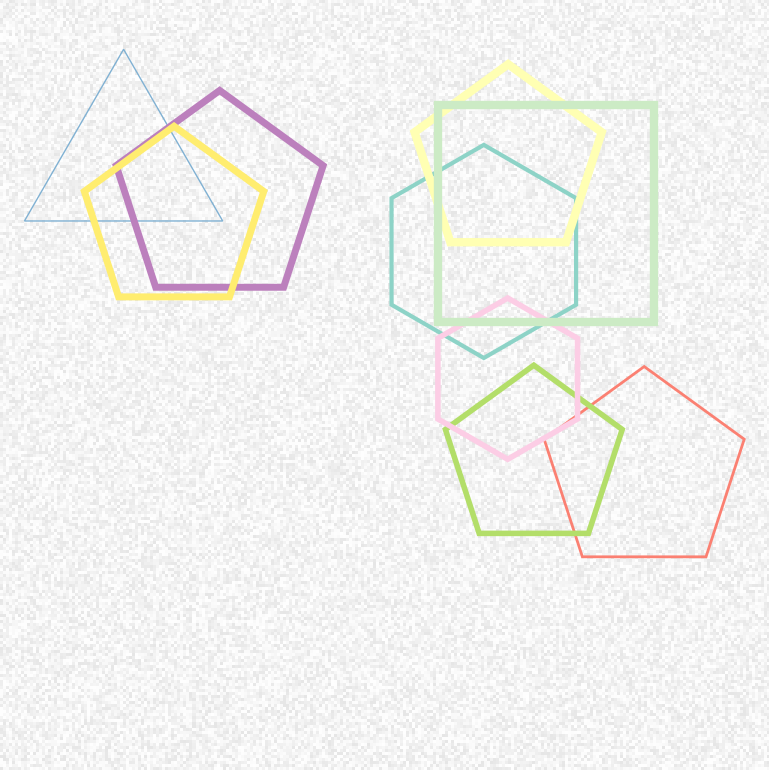[{"shape": "hexagon", "thickness": 1.5, "radius": 0.69, "center": [0.628, 0.673]}, {"shape": "pentagon", "thickness": 3, "radius": 0.64, "center": [0.66, 0.789]}, {"shape": "pentagon", "thickness": 1, "radius": 0.68, "center": [0.837, 0.387]}, {"shape": "triangle", "thickness": 0.5, "radius": 0.74, "center": [0.16, 0.787]}, {"shape": "pentagon", "thickness": 2, "radius": 0.6, "center": [0.693, 0.405]}, {"shape": "hexagon", "thickness": 2, "radius": 0.52, "center": [0.659, 0.508]}, {"shape": "pentagon", "thickness": 2.5, "radius": 0.71, "center": [0.285, 0.741]}, {"shape": "square", "thickness": 3, "radius": 0.7, "center": [0.709, 0.723]}, {"shape": "pentagon", "thickness": 2.5, "radius": 0.61, "center": [0.226, 0.714]}]